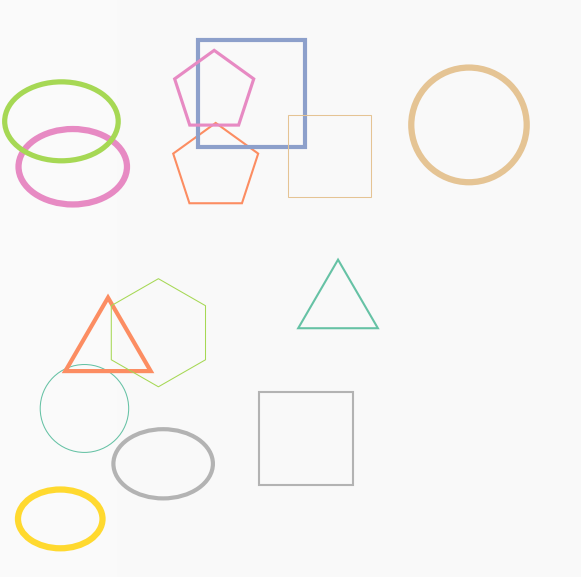[{"shape": "circle", "thickness": 0.5, "radius": 0.38, "center": [0.145, 0.292]}, {"shape": "triangle", "thickness": 1, "radius": 0.4, "center": [0.582, 0.47]}, {"shape": "pentagon", "thickness": 1, "radius": 0.38, "center": [0.371, 0.709]}, {"shape": "triangle", "thickness": 2, "radius": 0.42, "center": [0.186, 0.399]}, {"shape": "square", "thickness": 2, "radius": 0.46, "center": [0.433, 0.836]}, {"shape": "pentagon", "thickness": 1.5, "radius": 0.36, "center": [0.368, 0.84]}, {"shape": "oval", "thickness": 3, "radius": 0.47, "center": [0.125, 0.71]}, {"shape": "hexagon", "thickness": 0.5, "radius": 0.47, "center": [0.273, 0.423]}, {"shape": "oval", "thickness": 2.5, "radius": 0.49, "center": [0.106, 0.789]}, {"shape": "oval", "thickness": 3, "radius": 0.36, "center": [0.104, 0.101]}, {"shape": "square", "thickness": 0.5, "radius": 0.36, "center": [0.566, 0.729]}, {"shape": "circle", "thickness": 3, "radius": 0.5, "center": [0.807, 0.783]}, {"shape": "oval", "thickness": 2, "radius": 0.43, "center": [0.281, 0.196]}, {"shape": "square", "thickness": 1, "radius": 0.4, "center": [0.526, 0.239]}]